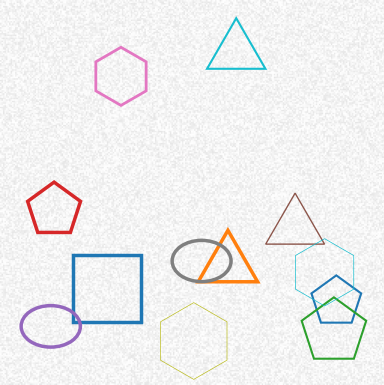[{"shape": "pentagon", "thickness": 1.5, "radius": 0.34, "center": [0.874, 0.217]}, {"shape": "square", "thickness": 2.5, "radius": 0.44, "center": [0.278, 0.251]}, {"shape": "triangle", "thickness": 2.5, "radius": 0.45, "center": [0.592, 0.313]}, {"shape": "pentagon", "thickness": 1.5, "radius": 0.44, "center": [0.867, 0.14]}, {"shape": "pentagon", "thickness": 2.5, "radius": 0.36, "center": [0.14, 0.455]}, {"shape": "oval", "thickness": 2.5, "radius": 0.38, "center": [0.132, 0.152]}, {"shape": "triangle", "thickness": 1, "radius": 0.44, "center": [0.766, 0.41]}, {"shape": "hexagon", "thickness": 2, "radius": 0.38, "center": [0.314, 0.802]}, {"shape": "oval", "thickness": 2.5, "radius": 0.38, "center": [0.524, 0.322]}, {"shape": "hexagon", "thickness": 0.5, "radius": 0.5, "center": [0.503, 0.114]}, {"shape": "hexagon", "thickness": 0.5, "radius": 0.44, "center": [0.843, 0.293]}, {"shape": "triangle", "thickness": 1.5, "radius": 0.44, "center": [0.614, 0.865]}]